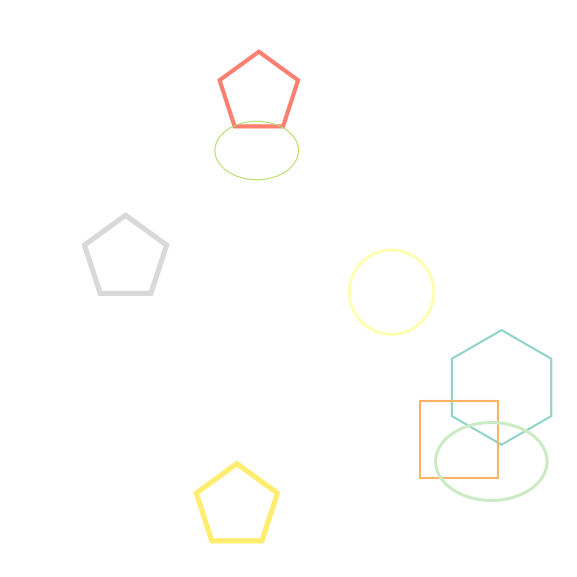[{"shape": "hexagon", "thickness": 1, "radius": 0.5, "center": [0.869, 0.328]}, {"shape": "circle", "thickness": 1.5, "radius": 0.37, "center": [0.678, 0.493]}, {"shape": "pentagon", "thickness": 2, "radius": 0.36, "center": [0.448, 0.838]}, {"shape": "square", "thickness": 1, "radius": 0.33, "center": [0.795, 0.238]}, {"shape": "oval", "thickness": 0.5, "radius": 0.36, "center": [0.444, 0.739]}, {"shape": "pentagon", "thickness": 2.5, "radius": 0.37, "center": [0.217, 0.552]}, {"shape": "oval", "thickness": 1.5, "radius": 0.48, "center": [0.851, 0.2]}, {"shape": "pentagon", "thickness": 2.5, "radius": 0.37, "center": [0.41, 0.122]}]